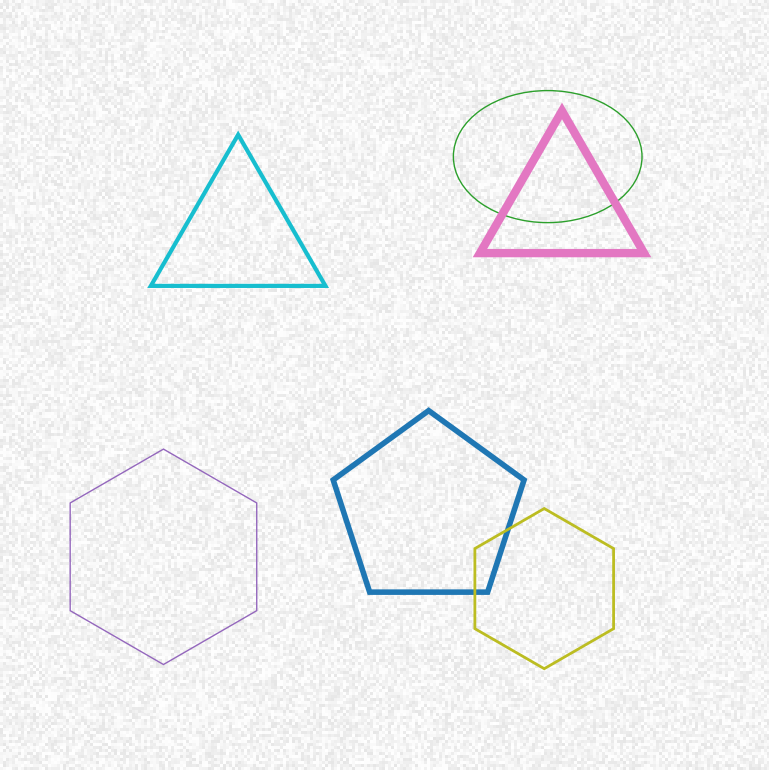[{"shape": "pentagon", "thickness": 2, "radius": 0.65, "center": [0.557, 0.336]}, {"shape": "oval", "thickness": 0.5, "radius": 0.61, "center": [0.711, 0.797]}, {"shape": "hexagon", "thickness": 0.5, "radius": 0.7, "center": [0.212, 0.277]}, {"shape": "triangle", "thickness": 3, "radius": 0.62, "center": [0.73, 0.733]}, {"shape": "hexagon", "thickness": 1, "radius": 0.52, "center": [0.707, 0.236]}, {"shape": "triangle", "thickness": 1.5, "radius": 0.65, "center": [0.309, 0.694]}]